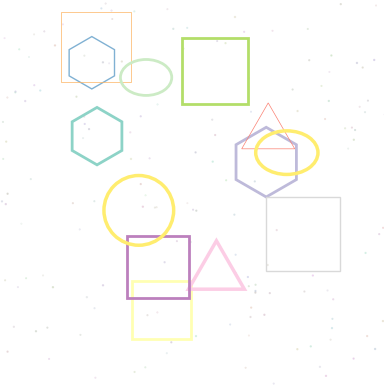[{"shape": "hexagon", "thickness": 2, "radius": 0.37, "center": [0.252, 0.646]}, {"shape": "square", "thickness": 2, "radius": 0.38, "center": [0.419, 0.195]}, {"shape": "hexagon", "thickness": 2, "radius": 0.45, "center": [0.691, 0.579]}, {"shape": "triangle", "thickness": 0.5, "radius": 0.4, "center": [0.697, 0.653]}, {"shape": "hexagon", "thickness": 1, "radius": 0.34, "center": [0.238, 0.837]}, {"shape": "square", "thickness": 0.5, "radius": 0.45, "center": [0.249, 0.878]}, {"shape": "square", "thickness": 2, "radius": 0.43, "center": [0.558, 0.816]}, {"shape": "triangle", "thickness": 2.5, "radius": 0.42, "center": [0.562, 0.291]}, {"shape": "square", "thickness": 1, "radius": 0.48, "center": [0.788, 0.392]}, {"shape": "square", "thickness": 2, "radius": 0.4, "center": [0.411, 0.305]}, {"shape": "oval", "thickness": 2, "radius": 0.33, "center": [0.379, 0.799]}, {"shape": "oval", "thickness": 2.5, "radius": 0.4, "center": [0.745, 0.604]}, {"shape": "circle", "thickness": 2.5, "radius": 0.45, "center": [0.361, 0.454]}]